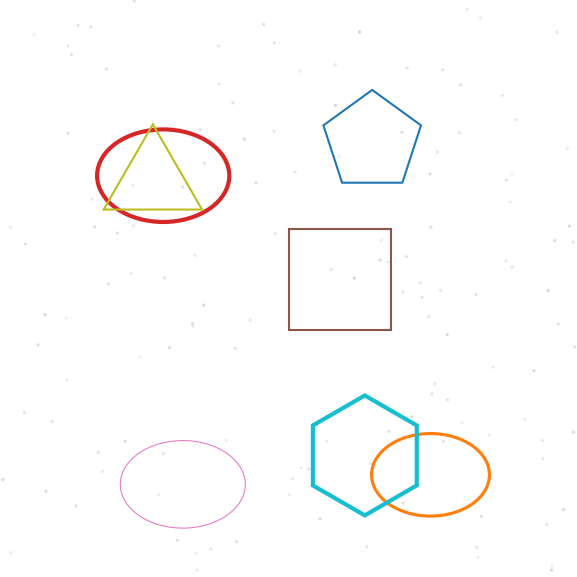[{"shape": "pentagon", "thickness": 1, "radius": 0.44, "center": [0.645, 0.755]}, {"shape": "oval", "thickness": 1.5, "radius": 0.51, "center": [0.745, 0.177]}, {"shape": "oval", "thickness": 2, "radius": 0.57, "center": [0.283, 0.695]}, {"shape": "square", "thickness": 1, "radius": 0.44, "center": [0.589, 0.515]}, {"shape": "oval", "thickness": 0.5, "radius": 0.54, "center": [0.317, 0.16]}, {"shape": "triangle", "thickness": 1, "radius": 0.49, "center": [0.265, 0.685]}, {"shape": "hexagon", "thickness": 2, "radius": 0.52, "center": [0.632, 0.21]}]